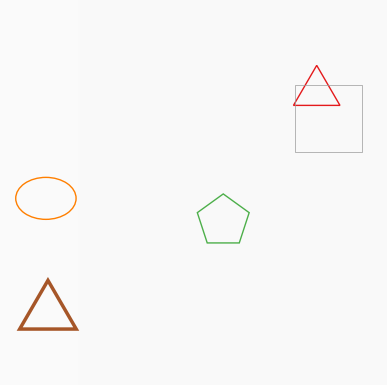[{"shape": "triangle", "thickness": 1, "radius": 0.35, "center": [0.817, 0.761]}, {"shape": "pentagon", "thickness": 1, "radius": 0.35, "center": [0.576, 0.426]}, {"shape": "oval", "thickness": 1, "radius": 0.39, "center": [0.118, 0.485]}, {"shape": "triangle", "thickness": 2.5, "radius": 0.42, "center": [0.124, 0.187]}, {"shape": "square", "thickness": 0.5, "radius": 0.43, "center": [0.849, 0.692]}]